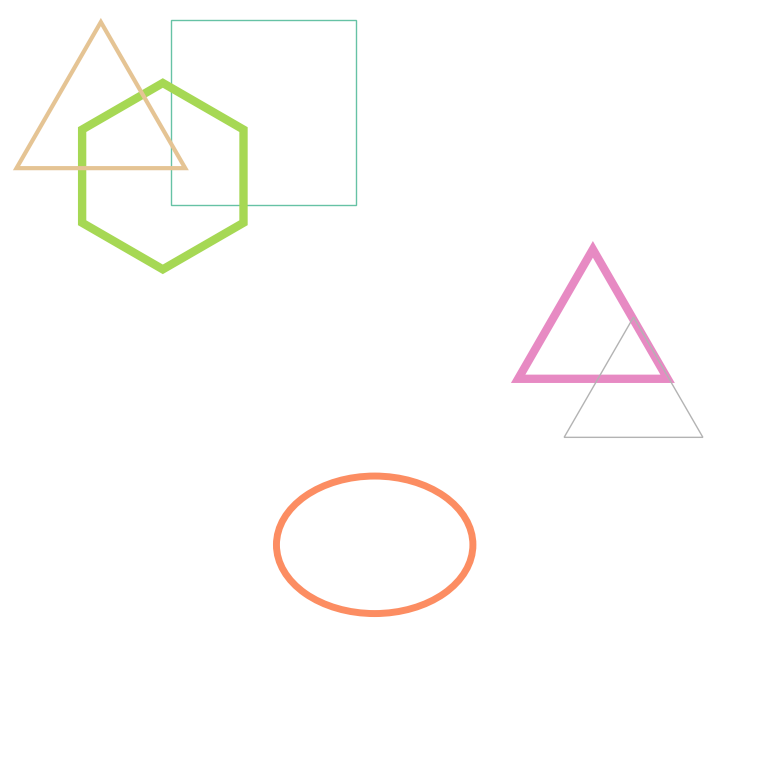[{"shape": "square", "thickness": 0.5, "radius": 0.6, "center": [0.343, 0.854]}, {"shape": "oval", "thickness": 2.5, "radius": 0.64, "center": [0.487, 0.292]}, {"shape": "triangle", "thickness": 3, "radius": 0.56, "center": [0.77, 0.564]}, {"shape": "hexagon", "thickness": 3, "radius": 0.61, "center": [0.211, 0.771]}, {"shape": "triangle", "thickness": 1.5, "radius": 0.63, "center": [0.131, 0.845]}, {"shape": "triangle", "thickness": 0.5, "radius": 0.52, "center": [0.823, 0.484]}]